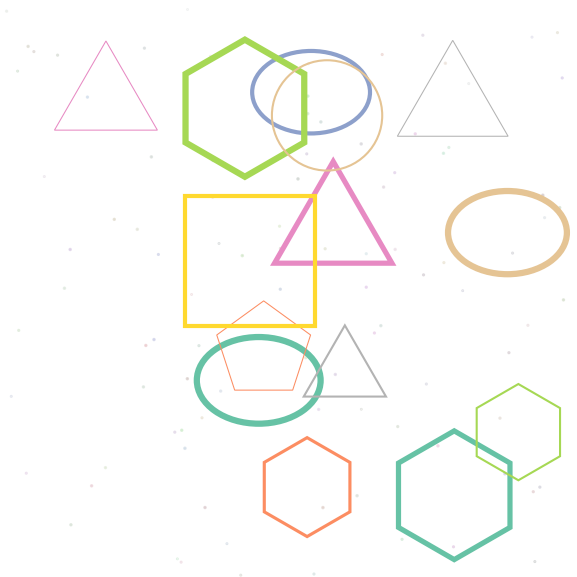[{"shape": "hexagon", "thickness": 2.5, "radius": 0.56, "center": [0.787, 0.142]}, {"shape": "oval", "thickness": 3, "radius": 0.54, "center": [0.448, 0.34]}, {"shape": "pentagon", "thickness": 0.5, "radius": 0.43, "center": [0.457, 0.393]}, {"shape": "hexagon", "thickness": 1.5, "radius": 0.43, "center": [0.532, 0.156]}, {"shape": "oval", "thickness": 2, "radius": 0.51, "center": [0.539, 0.839]}, {"shape": "triangle", "thickness": 2.5, "radius": 0.59, "center": [0.577, 0.602]}, {"shape": "triangle", "thickness": 0.5, "radius": 0.51, "center": [0.183, 0.825]}, {"shape": "hexagon", "thickness": 1, "radius": 0.42, "center": [0.898, 0.251]}, {"shape": "hexagon", "thickness": 3, "radius": 0.59, "center": [0.424, 0.812]}, {"shape": "square", "thickness": 2, "radius": 0.56, "center": [0.433, 0.547]}, {"shape": "circle", "thickness": 1, "radius": 0.48, "center": [0.566, 0.799]}, {"shape": "oval", "thickness": 3, "radius": 0.51, "center": [0.879, 0.596]}, {"shape": "triangle", "thickness": 1, "radius": 0.41, "center": [0.597, 0.354]}, {"shape": "triangle", "thickness": 0.5, "radius": 0.55, "center": [0.784, 0.819]}]